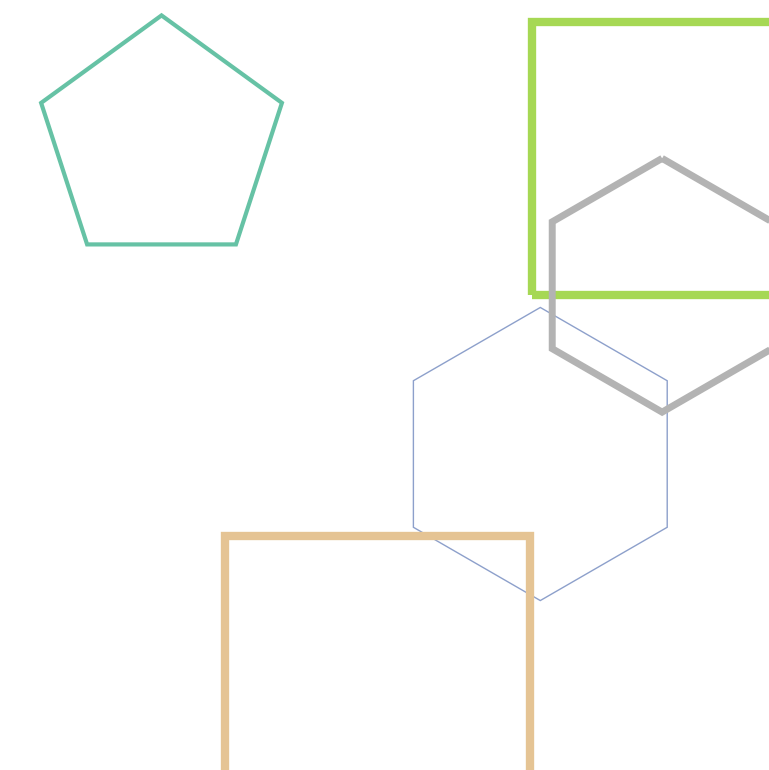[{"shape": "pentagon", "thickness": 1.5, "radius": 0.82, "center": [0.21, 0.816]}, {"shape": "hexagon", "thickness": 0.5, "radius": 0.95, "center": [0.702, 0.41]}, {"shape": "square", "thickness": 3, "radius": 0.89, "center": [0.869, 0.794]}, {"shape": "square", "thickness": 3, "radius": 0.99, "center": [0.491, 0.106]}, {"shape": "hexagon", "thickness": 2.5, "radius": 0.82, "center": [0.86, 0.63]}]